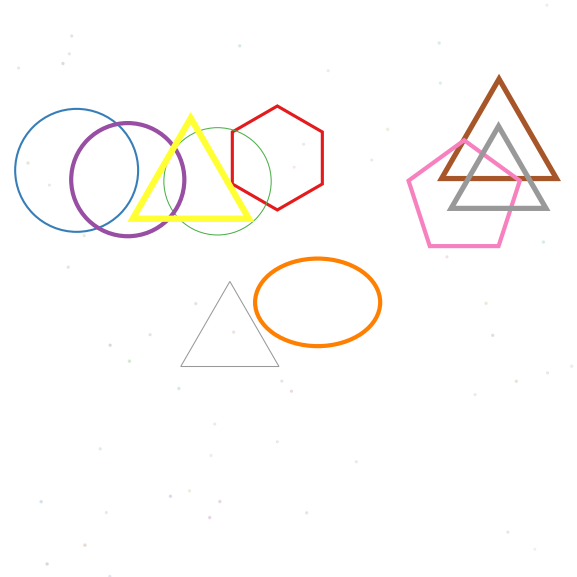[{"shape": "hexagon", "thickness": 1.5, "radius": 0.45, "center": [0.48, 0.726]}, {"shape": "circle", "thickness": 1, "radius": 0.53, "center": [0.133, 0.704]}, {"shape": "circle", "thickness": 0.5, "radius": 0.46, "center": [0.377, 0.685]}, {"shape": "circle", "thickness": 2, "radius": 0.49, "center": [0.221, 0.688]}, {"shape": "oval", "thickness": 2, "radius": 0.54, "center": [0.55, 0.476]}, {"shape": "triangle", "thickness": 3, "radius": 0.58, "center": [0.33, 0.678]}, {"shape": "triangle", "thickness": 2.5, "radius": 0.57, "center": [0.864, 0.747]}, {"shape": "pentagon", "thickness": 2, "radius": 0.51, "center": [0.804, 0.655]}, {"shape": "triangle", "thickness": 0.5, "radius": 0.49, "center": [0.398, 0.414]}, {"shape": "triangle", "thickness": 2.5, "radius": 0.47, "center": [0.863, 0.686]}]